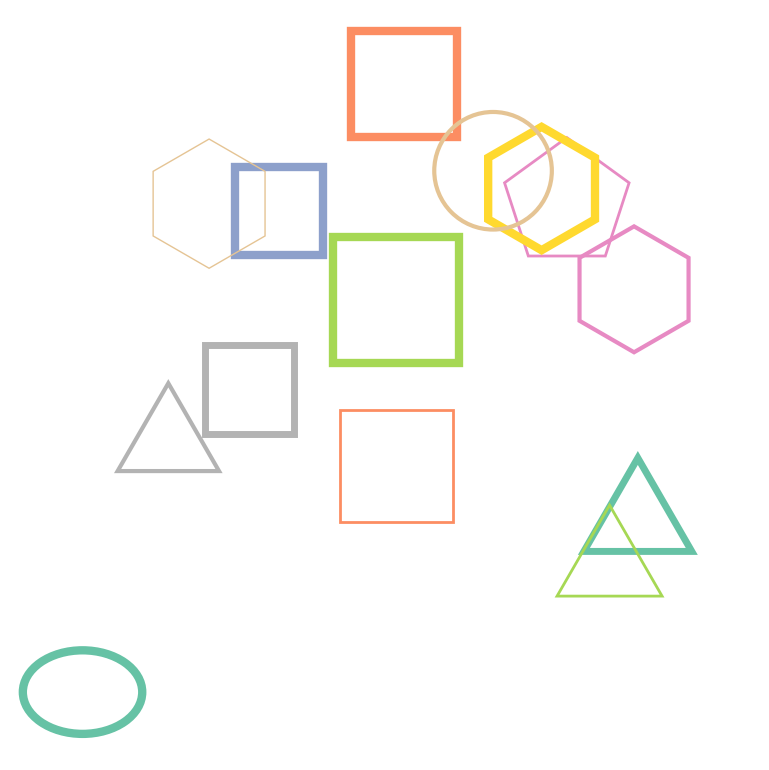[{"shape": "triangle", "thickness": 2.5, "radius": 0.4, "center": [0.828, 0.324]}, {"shape": "oval", "thickness": 3, "radius": 0.39, "center": [0.107, 0.101]}, {"shape": "square", "thickness": 3, "radius": 0.34, "center": [0.525, 0.891]}, {"shape": "square", "thickness": 1, "radius": 0.37, "center": [0.515, 0.395]}, {"shape": "square", "thickness": 3, "radius": 0.29, "center": [0.363, 0.726]}, {"shape": "pentagon", "thickness": 1, "radius": 0.43, "center": [0.736, 0.736]}, {"shape": "hexagon", "thickness": 1.5, "radius": 0.41, "center": [0.823, 0.624]}, {"shape": "triangle", "thickness": 1, "radius": 0.39, "center": [0.792, 0.265]}, {"shape": "square", "thickness": 3, "radius": 0.41, "center": [0.514, 0.61]}, {"shape": "hexagon", "thickness": 3, "radius": 0.4, "center": [0.703, 0.755]}, {"shape": "hexagon", "thickness": 0.5, "radius": 0.42, "center": [0.272, 0.736]}, {"shape": "circle", "thickness": 1.5, "radius": 0.38, "center": [0.64, 0.778]}, {"shape": "triangle", "thickness": 1.5, "radius": 0.38, "center": [0.219, 0.426]}, {"shape": "square", "thickness": 2.5, "radius": 0.29, "center": [0.324, 0.494]}]